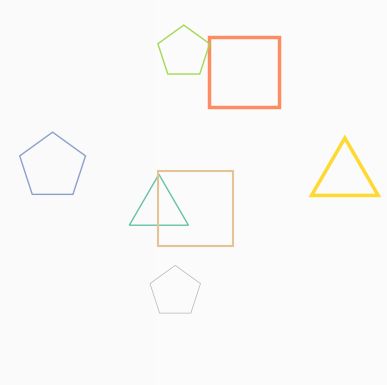[{"shape": "triangle", "thickness": 1, "radius": 0.44, "center": [0.41, 0.459]}, {"shape": "square", "thickness": 2.5, "radius": 0.45, "center": [0.63, 0.813]}, {"shape": "pentagon", "thickness": 1, "radius": 0.45, "center": [0.136, 0.567]}, {"shape": "pentagon", "thickness": 1, "radius": 0.35, "center": [0.474, 0.865]}, {"shape": "triangle", "thickness": 2.5, "radius": 0.5, "center": [0.89, 0.542]}, {"shape": "square", "thickness": 1.5, "radius": 0.49, "center": [0.504, 0.458]}, {"shape": "pentagon", "thickness": 0.5, "radius": 0.34, "center": [0.452, 0.242]}]